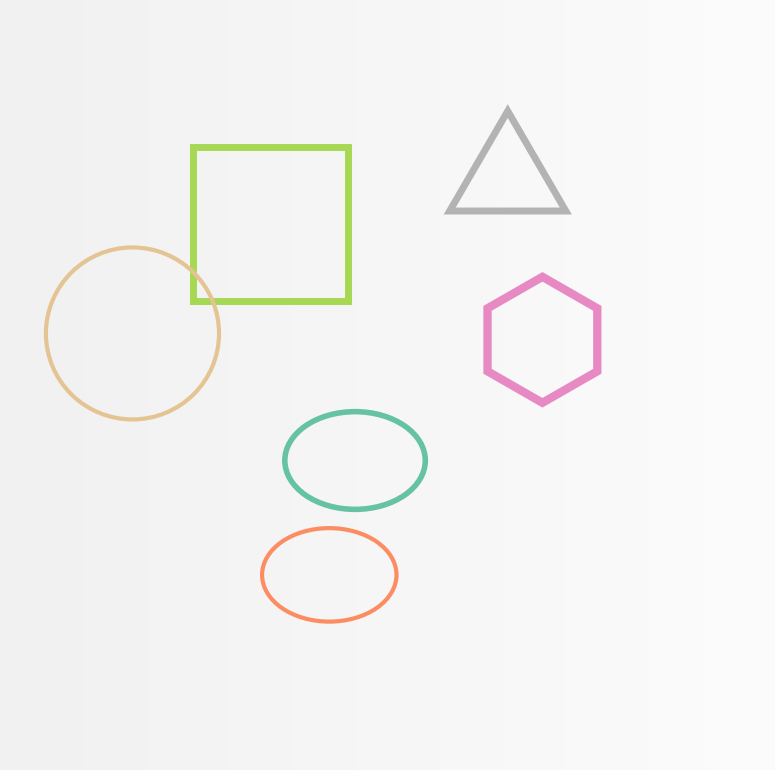[{"shape": "oval", "thickness": 2, "radius": 0.45, "center": [0.458, 0.402]}, {"shape": "oval", "thickness": 1.5, "radius": 0.43, "center": [0.425, 0.253]}, {"shape": "hexagon", "thickness": 3, "radius": 0.41, "center": [0.7, 0.559]}, {"shape": "square", "thickness": 2.5, "radius": 0.5, "center": [0.349, 0.709]}, {"shape": "circle", "thickness": 1.5, "radius": 0.56, "center": [0.171, 0.567]}, {"shape": "triangle", "thickness": 2.5, "radius": 0.43, "center": [0.655, 0.769]}]